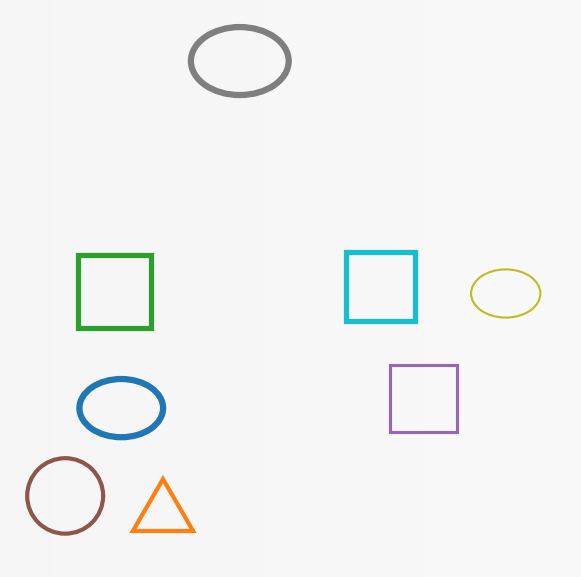[{"shape": "oval", "thickness": 3, "radius": 0.36, "center": [0.209, 0.292]}, {"shape": "triangle", "thickness": 2, "radius": 0.3, "center": [0.28, 0.11]}, {"shape": "square", "thickness": 2.5, "radius": 0.32, "center": [0.197, 0.494]}, {"shape": "square", "thickness": 1.5, "radius": 0.29, "center": [0.729, 0.309]}, {"shape": "circle", "thickness": 2, "radius": 0.33, "center": [0.112, 0.14]}, {"shape": "oval", "thickness": 3, "radius": 0.42, "center": [0.413, 0.893]}, {"shape": "oval", "thickness": 1, "radius": 0.3, "center": [0.87, 0.491]}, {"shape": "square", "thickness": 2.5, "radius": 0.3, "center": [0.655, 0.503]}]